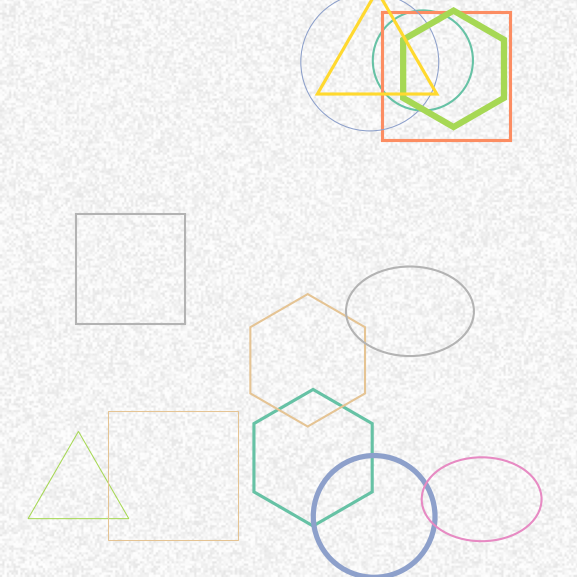[{"shape": "hexagon", "thickness": 1.5, "radius": 0.59, "center": [0.542, 0.207]}, {"shape": "circle", "thickness": 1, "radius": 0.43, "center": [0.732, 0.894]}, {"shape": "square", "thickness": 1.5, "radius": 0.55, "center": [0.772, 0.867]}, {"shape": "circle", "thickness": 2.5, "radius": 0.53, "center": [0.648, 0.105]}, {"shape": "circle", "thickness": 0.5, "radius": 0.6, "center": [0.64, 0.892]}, {"shape": "oval", "thickness": 1, "radius": 0.52, "center": [0.834, 0.135]}, {"shape": "triangle", "thickness": 0.5, "radius": 0.5, "center": [0.136, 0.151]}, {"shape": "hexagon", "thickness": 3, "radius": 0.5, "center": [0.785, 0.88]}, {"shape": "triangle", "thickness": 1.5, "radius": 0.6, "center": [0.653, 0.896]}, {"shape": "hexagon", "thickness": 1, "radius": 0.57, "center": [0.533, 0.375]}, {"shape": "square", "thickness": 0.5, "radius": 0.56, "center": [0.3, 0.176]}, {"shape": "oval", "thickness": 1, "radius": 0.55, "center": [0.71, 0.46]}, {"shape": "square", "thickness": 1, "radius": 0.47, "center": [0.226, 0.534]}]